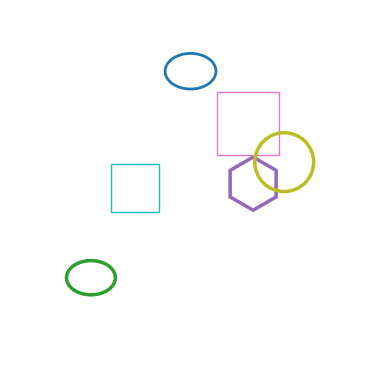[{"shape": "oval", "thickness": 2, "radius": 0.33, "center": [0.495, 0.815]}, {"shape": "oval", "thickness": 2.5, "radius": 0.32, "center": [0.236, 0.279]}, {"shape": "hexagon", "thickness": 2.5, "radius": 0.34, "center": [0.657, 0.523]}, {"shape": "square", "thickness": 1, "radius": 0.41, "center": [0.644, 0.679]}, {"shape": "circle", "thickness": 2.5, "radius": 0.38, "center": [0.738, 0.579]}, {"shape": "square", "thickness": 1, "radius": 0.31, "center": [0.351, 0.511]}]